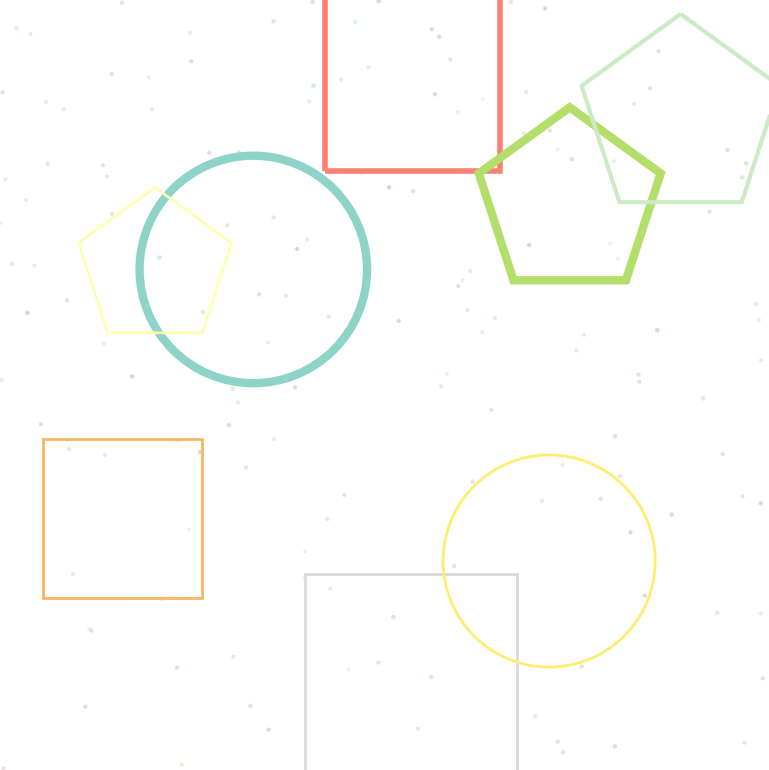[{"shape": "circle", "thickness": 3, "radius": 0.74, "center": [0.329, 0.65]}, {"shape": "pentagon", "thickness": 1, "radius": 0.52, "center": [0.201, 0.652]}, {"shape": "square", "thickness": 2, "radius": 0.57, "center": [0.536, 0.893]}, {"shape": "square", "thickness": 1, "radius": 0.51, "center": [0.159, 0.327]}, {"shape": "pentagon", "thickness": 3, "radius": 0.62, "center": [0.74, 0.736]}, {"shape": "square", "thickness": 1, "radius": 0.69, "center": [0.533, 0.117]}, {"shape": "pentagon", "thickness": 1.5, "radius": 0.68, "center": [0.884, 0.847]}, {"shape": "circle", "thickness": 1, "radius": 0.69, "center": [0.713, 0.271]}]